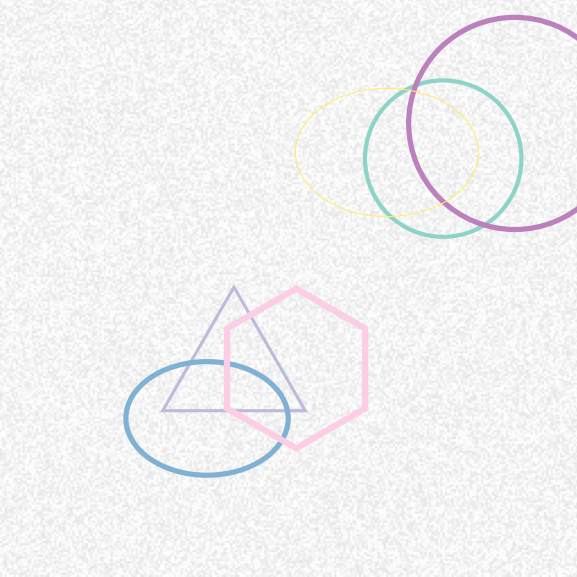[{"shape": "circle", "thickness": 2, "radius": 0.68, "center": [0.767, 0.724]}, {"shape": "triangle", "thickness": 1.5, "radius": 0.71, "center": [0.405, 0.359]}, {"shape": "oval", "thickness": 2.5, "radius": 0.7, "center": [0.359, 0.275]}, {"shape": "hexagon", "thickness": 3, "radius": 0.69, "center": [0.513, 0.361]}, {"shape": "circle", "thickness": 2.5, "radius": 0.92, "center": [0.891, 0.785]}, {"shape": "oval", "thickness": 0.5, "radius": 0.79, "center": [0.67, 0.735]}]